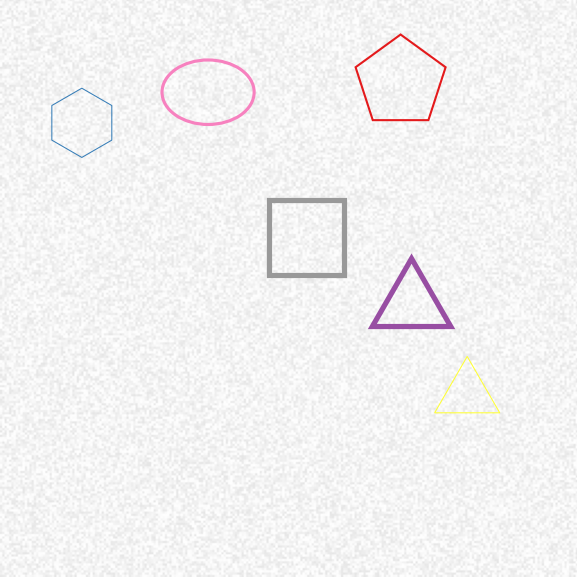[{"shape": "pentagon", "thickness": 1, "radius": 0.41, "center": [0.694, 0.857]}, {"shape": "hexagon", "thickness": 0.5, "radius": 0.3, "center": [0.142, 0.786]}, {"shape": "triangle", "thickness": 2.5, "radius": 0.39, "center": [0.713, 0.473]}, {"shape": "triangle", "thickness": 0.5, "radius": 0.33, "center": [0.809, 0.317]}, {"shape": "oval", "thickness": 1.5, "radius": 0.4, "center": [0.36, 0.839]}, {"shape": "square", "thickness": 2.5, "radius": 0.33, "center": [0.531, 0.588]}]